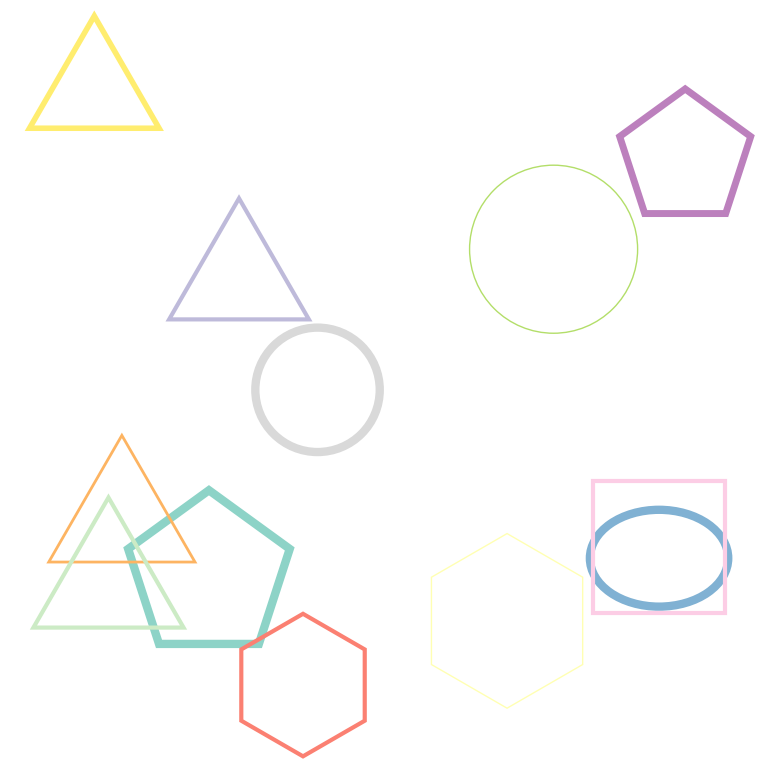[{"shape": "pentagon", "thickness": 3, "radius": 0.55, "center": [0.271, 0.253]}, {"shape": "hexagon", "thickness": 0.5, "radius": 0.57, "center": [0.659, 0.194]}, {"shape": "triangle", "thickness": 1.5, "radius": 0.52, "center": [0.31, 0.638]}, {"shape": "hexagon", "thickness": 1.5, "radius": 0.46, "center": [0.394, 0.11]}, {"shape": "oval", "thickness": 3, "radius": 0.45, "center": [0.856, 0.275]}, {"shape": "triangle", "thickness": 1, "radius": 0.55, "center": [0.158, 0.325]}, {"shape": "circle", "thickness": 0.5, "radius": 0.55, "center": [0.719, 0.676]}, {"shape": "square", "thickness": 1.5, "radius": 0.43, "center": [0.856, 0.289]}, {"shape": "circle", "thickness": 3, "radius": 0.4, "center": [0.412, 0.494]}, {"shape": "pentagon", "thickness": 2.5, "radius": 0.45, "center": [0.89, 0.795]}, {"shape": "triangle", "thickness": 1.5, "radius": 0.56, "center": [0.141, 0.241]}, {"shape": "triangle", "thickness": 2, "radius": 0.49, "center": [0.122, 0.882]}]